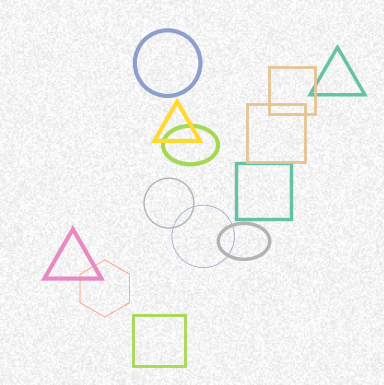[{"shape": "square", "thickness": 2.5, "radius": 0.36, "center": [0.685, 0.504]}, {"shape": "triangle", "thickness": 2.5, "radius": 0.41, "center": [0.877, 0.795]}, {"shape": "hexagon", "thickness": 0.5, "radius": 0.37, "center": [0.272, 0.251]}, {"shape": "circle", "thickness": 0.5, "radius": 0.41, "center": [0.528, 0.386]}, {"shape": "circle", "thickness": 3, "radius": 0.43, "center": [0.435, 0.836]}, {"shape": "triangle", "thickness": 3, "radius": 0.43, "center": [0.189, 0.319]}, {"shape": "square", "thickness": 2, "radius": 0.33, "center": [0.413, 0.116]}, {"shape": "oval", "thickness": 3, "radius": 0.36, "center": [0.495, 0.623]}, {"shape": "triangle", "thickness": 3, "radius": 0.34, "center": [0.46, 0.668]}, {"shape": "square", "thickness": 2, "radius": 0.38, "center": [0.716, 0.656]}, {"shape": "square", "thickness": 2, "radius": 0.3, "center": [0.758, 0.765]}, {"shape": "circle", "thickness": 1, "radius": 0.32, "center": [0.439, 0.472]}, {"shape": "oval", "thickness": 2.5, "radius": 0.33, "center": [0.634, 0.373]}]